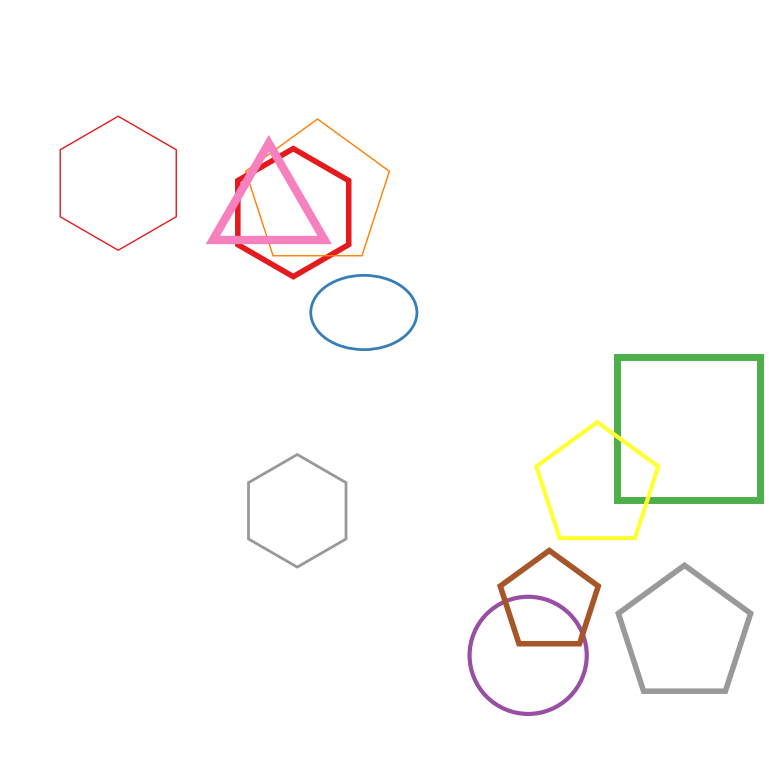[{"shape": "hexagon", "thickness": 2, "radius": 0.42, "center": [0.381, 0.724]}, {"shape": "hexagon", "thickness": 0.5, "radius": 0.43, "center": [0.154, 0.762]}, {"shape": "oval", "thickness": 1, "radius": 0.34, "center": [0.473, 0.594]}, {"shape": "square", "thickness": 2.5, "radius": 0.46, "center": [0.894, 0.444]}, {"shape": "circle", "thickness": 1.5, "radius": 0.38, "center": [0.686, 0.149]}, {"shape": "pentagon", "thickness": 0.5, "radius": 0.49, "center": [0.412, 0.747]}, {"shape": "pentagon", "thickness": 1.5, "radius": 0.42, "center": [0.776, 0.369]}, {"shape": "pentagon", "thickness": 2, "radius": 0.33, "center": [0.713, 0.218]}, {"shape": "triangle", "thickness": 3, "radius": 0.42, "center": [0.349, 0.73]}, {"shape": "pentagon", "thickness": 2, "radius": 0.45, "center": [0.889, 0.175]}, {"shape": "hexagon", "thickness": 1, "radius": 0.37, "center": [0.386, 0.337]}]